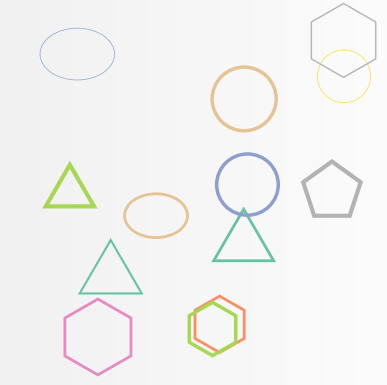[{"shape": "triangle", "thickness": 1.5, "radius": 0.46, "center": [0.286, 0.284]}, {"shape": "triangle", "thickness": 2, "radius": 0.45, "center": [0.629, 0.367]}, {"shape": "hexagon", "thickness": 2, "radius": 0.37, "center": [0.567, 0.158]}, {"shape": "circle", "thickness": 2.5, "radius": 0.4, "center": [0.639, 0.521]}, {"shape": "oval", "thickness": 0.5, "radius": 0.48, "center": [0.199, 0.86]}, {"shape": "hexagon", "thickness": 2, "radius": 0.49, "center": [0.253, 0.125]}, {"shape": "hexagon", "thickness": 2.5, "radius": 0.35, "center": [0.548, 0.145]}, {"shape": "triangle", "thickness": 3, "radius": 0.36, "center": [0.18, 0.5]}, {"shape": "circle", "thickness": 0.5, "radius": 0.34, "center": [0.888, 0.802]}, {"shape": "oval", "thickness": 2, "radius": 0.41, "center": [0.403, 0.44]}, {"shape": "circle", "thickness": 2.5, "radius": 0.41, "center": [0.63, 0.743]}, {"shape": "pentagon", "thickness": 3, "radius": 0.39, "center": [0.857, 0.503]}, {"shape": "hexagon", "thickness": 1, "radius": 0.48, "center": [0.887, 0.895]}]